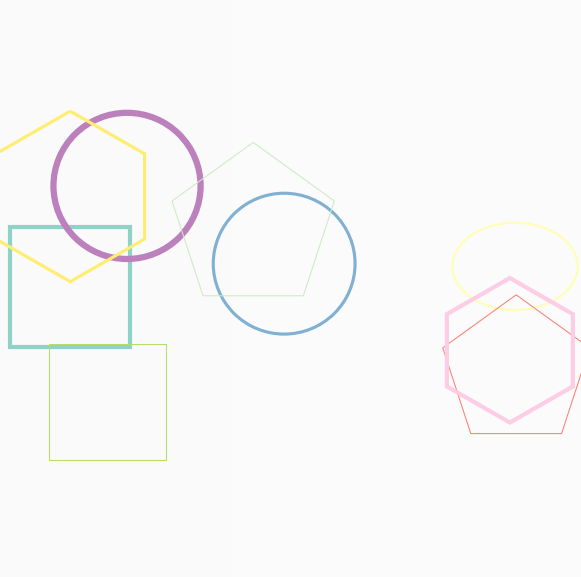[{"shape": "square", "thickness": 2, "radius": 0.52, "center": [0.12, 0.502]}, {"shape": "oval", "thickness": 1, "radius": 0.54, "center": [0.886, 0.538]}, {"shape": "pentagon", "thickness": 0.5, "radius": 0.66, "center": [0.888, 0.356]}, {"shape": "circle", "thickness": 1.5, "radius": 0.61, "center": [0.489, 0.543]}, {"shape": "square", "thickness": 0.5, "radius": 0.5, "center": [0.184, 0.303]}, {"shape": "hexagon", "thickness": 2, "radius": 0.63, "center": [0.877, 0.393]}, {"shape": "circle", "thickness": 3, "radius": 0.63, "center": [0.219, 0.677]}, {"shape": "pentagon", "thickness": 0.5, "radius": 0.73, "center": [0.436, 0.606]}, {"shape": "hexagon", "thickness": 1.5, "radius": 0.74, "center": [0.121, 0.659]}]